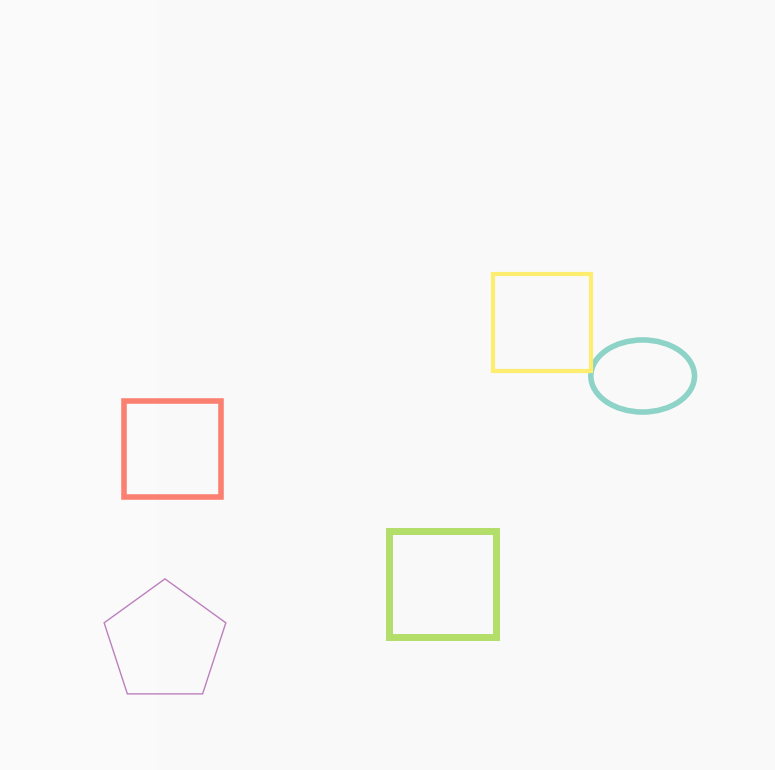[{"shape": "oval", "thickness": 2, "radius": 0.33, "center": [0.829, 0.512]}, {"shape": "square", "thickness": 2, "radius": 0.31, "center": [0.223, 0.417]}, {"shape": "square", "thickness": 2.5, "radius": 0.34, "center": [0.571, 0.242]}, {"shape": "pentagon", "thickness": 0.5, "radius": 0.41, "center": [0.213, 0.166]}, {"shape": "square", "thickness": 1.5, "radius": 0.32, "center": [0.7, 0.581]}]